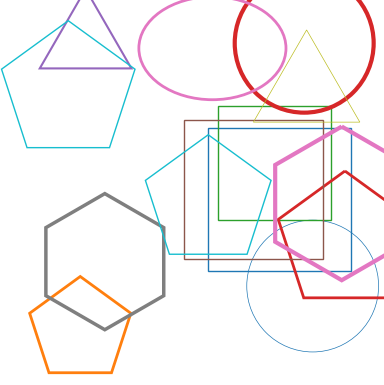[{"shape": "circle", "thickness": 0.5, "radius": 0.86, "center": [0.812, 0.257]}, {"shape": "square", "thickness": 1, "radius": 0.93, "center": [0.726, 0.482]}, {"shape": "pentagon", "thickness": 2, "radius": 0.69, "center": [0.208, 0.144]}, {"shape": "square", "thickness": 1, "radius": 0.74, "center": [0.713, 0.576]}, {"shape": "pentagon", "thickness": 2, "radius": 0.91, "center": [0.896, 0.374]}, {"shape": "circle", "thickness": 3, "radius": 0.9, "center": [0.79, 0.888]}, {"shape": "triangle", "thickness": 1.5, "radius": 0.69, "center": [0.222, 0.891]}, {"shape": "square", "thickness": 1, "radius": 0.9, "center": [0.658, 0.507]}, {"shape": "hexagon", "thickness": 3, "radius": 1.0, "center": [0.888, 0.472]}, {"shape": "oval", "thickness": 2, "radius": 0.96, "center": [0.552, 0.875]}, {"shape": "hexagon", "thickness": 2.5, "radius": 0.88, "center": [0.272, 0.32]}, {"shape": "triangle", "thickness": 0.5, "radius": 0.8, "center": [0.796, 0.763]}, {"shape": "pentagon", "thickness": 1, "radius": 0.91, "center": [0.177, 0.764]}, {"shape": "pentagon", "thickness": 1, "radius": 0.86, "center": [0.541, 0.478]}]